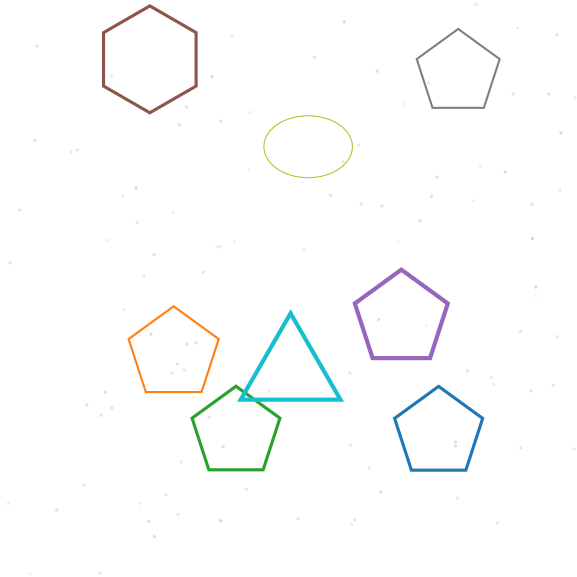[{"shape": "pentagon", "thickness": 1.5, "radius": 0.4, "center": [0.76, 0.25]}, {"shape": "pentagon", "thickness": 1, "radius": 0.41, "center": [0.301, 0.387]}, {"shape": "pentagon", "thickness": 1.5, "radius": 0.4, "center": [0.409, 0.25]}, {"shape": "pentagon", "thickness": 2, "radius": 0.42, "center": [0.695, 0.448]}, {"shape": "hexagon", "thickness": 1.5, "radius": 0.46, "center": [0.259, 0.896]}, {"shape": "pentagon", "thickness": 1, "radius": 0.38, "center": [0.793, 0.873]}, {"shape": "oval", "thickness": 0.5, "radius": 0.38, "center": [0.534, 0.745]}, {"shape": "triangle", "thickness": 2, "radius": 0.5, "center": [0.503, 0.357]}]